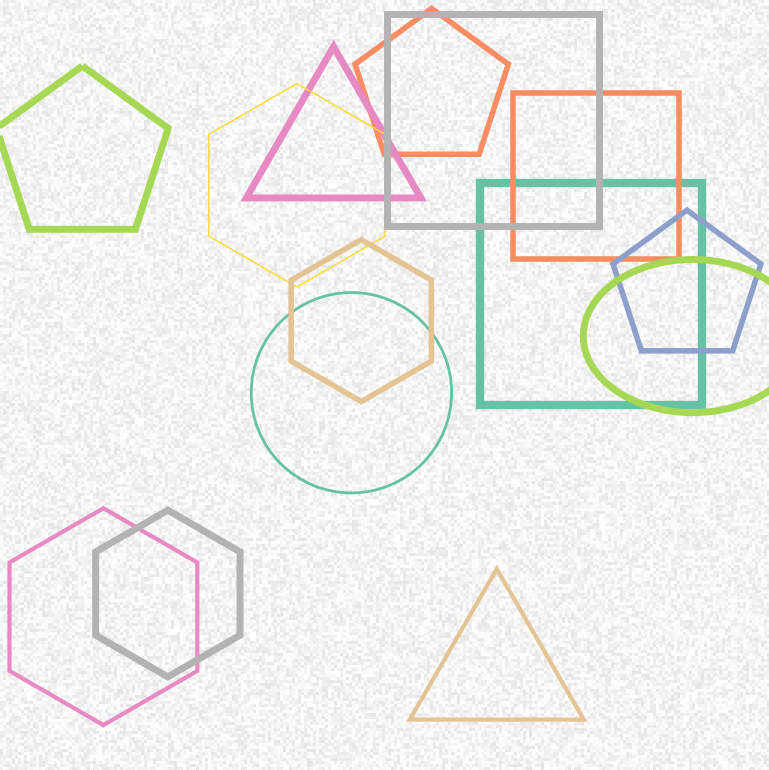[{"shape": "square", "thickness": 3, "radius": 0.72, "center": [0.768, 0.618]}, {"shape": "circle", "thickness": 1, "radius": 0.65, "center": [0.456, 0.49]}, {"shape": "square", "thickness": 2, "radius": 0.54, "center": [0.774, 0.771]}, {"shape": "pentagon", "thickness": 2, "radius": 0.52, "center": [0.561, 0.884]}, {"shape": "pentagon", "thickness": 2, "radius": 0.5, "center": [0.892, 0.626]}, {"shape": "triangle", "thickness": 2.5, "radius": 0.65, "center": [0.433, 0.808]}, {"shape": "hexagon", "thickness": 1.5, "radius": 0.7, "center": [0.134, 0.199]}, {"shape": "pentagon", "thickness": 2.5, "radius": 0.59, "center": [0.107, 0.797]}, {"shape": "oval", "thickness": 2.5, "radius": 0.71, "center": [0.9, 0.564]}, {"shape": "hexagon", "thickness": 0.5, "radius": 0.66, "center": [0.386, 0.759]}, {"shape": "triangle", "thickness": 1.5, "radius": 0.65, "center": [0.645, 0.131]}, {"shape": "hexagon", "thickness": 2, "radius": 0.53, "center": [0.469, 0.584]}, {"shape": "square", "thickness": 2.5, "radius": 0.69, "center": [0.64, 0.844]}, {"shape": "hexagon", "thickness": 2.5, "radius": 0.54, "center": [0.218, 0.229]}]